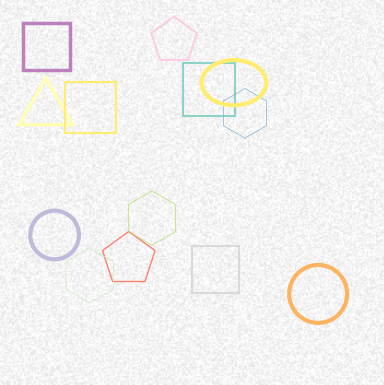[{"shape": "square", "thickness": 1.5, "radius": 0.34, "center": [0.543, 0.769]}, {"shape": "triangle", "thickness": 2.5, "radius": 0.4, "center": [0.119, 0.717]}, {"shape": "circle", "thickness": 3, "radius": 0.32, "center": [0.142, 0.39]}, {"shape": "pentagon", "thickness": 1, "radius": 0.36, "center": [0.335, 0.327]}, {"shape": "hexagon", "thickness": 0.5, "radius": 0.32, "center": [0.636, 0.706]}, {"shape": "circle", "thickness": 3, "radius": 0.38, "center": [0.826, 0.237]}, {"shape": "hexagon", "thickness": 0.5, "radius": 0.35, "center": [0.395, 0.433]}, {"shape": "pentagon", "thickness": 1.5, "radius": 0.31, "center": [0.452, 0.895]}, {"shape": "square", "thickness": 1.5, "radius": 0.3, "center": [0.56, 0.3]}, {"shape": "square", "thickness": 2.5, "radius": 0.3, "center": [0.121, 0.879]}, {"shape": "hexagon", "thickness": 0.5, "radius": 0.36, "center": [0.233, 0.285]}, {"shape": "oval", "thickness": 3, "radius": 0.42, "center": [0.608, 0.785]}, {"shape": "square", "thickness": 1.5, "radius": 0.33, "center": [0.236, 0.722]}]